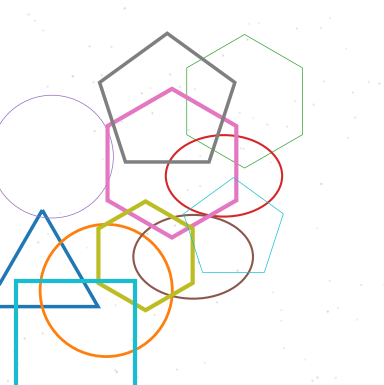[{"shape": "triangle", "thickness": 2.5, "radius": 0.84, "center": [0.11, 0.287]}, {"shape": "circle", "thickness": 2, "radius": 0.86, "center": [0.276, 0.246]}, {"shape": "hexagon", "thickness": 0.5, "radius": 0.87, "center": [0.635, 0.737]}, {"shape": "oval", "thickness": 1.5, "radius": 0.76, "center": [0.582, 0.543]}, {"shape": "circle", "thickness": 0.5, "radius": 0.8, "center": [0.135, 0.593]}, {"shape": "oval", "thickness": 1.5, "radius": 0.78, "center": [0.502, 0.333]}, {"shape": "hexagon", "thickness": 3, "radius": 0.97, "center": [0.447, 0.576]}, {"shape": "pentagon", "thickness": 2.5, "radius": 0.92, "center": [0.434, 0.729]}, {"shape": "hexagon", "thickness": 3, "radius": 0.71, "center": [0.378, 0.336]}, {"shape": "pentagon", "thickness": 0.5, "radius": 0.68, "center": [0.606, 0.403]}, {"shape": "square", "thickness": 3, "radius": 0.77, "center": [0.196, 0.117]}]